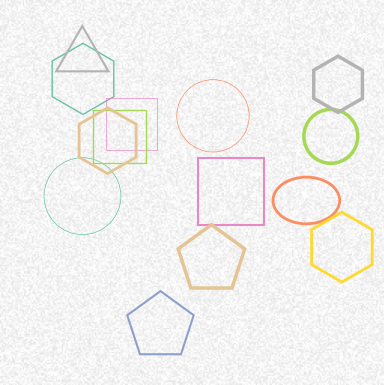[{"shape": "circle", "thickness": 0.5, "radius": 0.5, "center": [0.214, 0.491]}, {"shape": "hexagon", "thickness": 1, "radius": 0.46, "center": [0.216, 0.795]}, {"shape": "oval", "thickness": 2, "radius": 0.43, "center": [0.796, 0.479]}, {"shape": "circle", "thickness": 0.5, "radius": 0.47, "center": [0.553, 0.699]}, {"shape": "pentagon", "thickness": 1.5, "radius": 0.45, "center": [0.417, 0.153]}, {"shape": "square", "thickness": 1.5, "radius": 0.43, "center": [0.6, 0.503]}, {"shape": "square", "thickness": 0.5, "radius": 0.34, "center": [0.342, 0.677]}, {"shape": "circle", "thickness": 2.5, "radius": 0.35, "center": [0.859, 0.646]}, {"shape": "square", "thickness": 1, "radius": 0.34, "center": [0.311, 0.646]}, {"shape": "hexagon", "thickness": 2, "radius": 0.45, "center": [0.888, 0.358]}, {"shape": "hexagon", "thickness": 2, "radius": 0.43, "center": [0.28, 0.635]}, {"shape": "pentagon", "thickness": 2.5, "radius": 0.45, "center": [0.549, 0.325]}, {"shape": "triangle", "thickness": 1.5, "radius": 0.39, "center": [0.214, 0.854]}, {"shape": "hexagon", "thickness": 2.5, "radius": 0.37, "center": [0.878, 0.781]}]